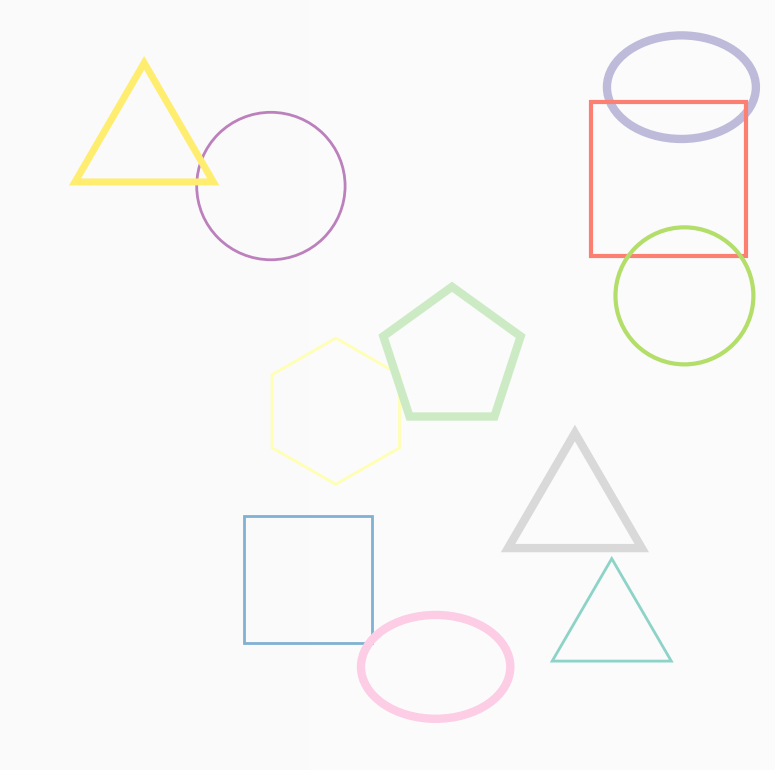[{"shape": "triangle", "thickness": 1, "radius": 0.44, "center": [0.789, 0.186]}, {"shape": "hexagon", "thickness": 1, "radius": 0.47, "center": [0.433, 0.466]}, {"shape": "oval", "thickness": 3, "radius": 0.48, "center": [0.879, 0.887]}, {"shape": "square", "thickness": 1.5, "radius": 0.5, "center": [0.863, 0.767]}, {"shape": "square", "thickness": 1, "radius": 0.41, "center": [0.397, 0.247]}, {"shape": "circle", "thickness": 1.5, "radius": 0.44, "center": [0.883, 0.616]}, {"shape": "oval", "thickness": 3, "radius": 0.48, "center": [0.562, 0.134]}, {"shape": "triangle", "thickness": 3, "radius": 0.5, "center": [0.742, 0.338]}, {"shape": "circle", "thickness": 1, "radius": 0.48, "center": [0.35, 0.758]}, {"shape": "pentagon", "thickness": 3, "radius": 0.47, "center": [0.583, 0.534]}, {"shape": "triangle", "thickness": 2.5, "radius": 0.52, "center": [0.186, 0.815]}]